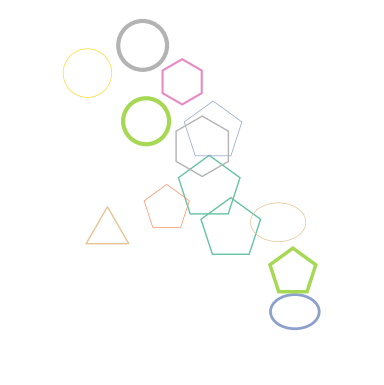[{"shape": "pentagon", "thickness": 1, "radius": 0.41, "center": [0.599, 0.405]}, {"shape": "pentagon", "thickness": 1, "radius": 0.42, "center": [0.543, 0.512]}, {"shape": "pentagon", "thickness": 0.5, "radius": 0.31, "center": [0.433, 0.459]}, {"shape": "pentagon", "thickness": 0.5, "radius": 0.39, "center": [0.553, 0.659]}, {"shape": "oval", "thickness": 2, "radius": 0.32, "center": [0.766, 0.19]}, {"shape": "hexagon", "thickness": 1.5, "radius": 0.29, "center": [0.473, 0.787]}, {"shape": "circle", "thickness": 3, "radius": 0.3, "center": [0.38, 0.685]}, {"shape": "pentagon", "thickness": 2.5, "radius": 0.31, "center": [0.761, 0.293]}, {"shape": "circle", "thickness": 0.5, "radius": 0.32, "center": [0.227, 0.81]}, {"shape": "triangle", "thickness": 1, "radius": 0.32, "center": [0.279, 0.399]}, {"shape": "oval", "thickness": 0.5, "radius": 0.36, "center": [0.722, 0.423]}, {"shape": "circle", "thickness": 3, "radius": 0.32, "center": [0.371, 0.882]}, {"shape": "hexagon", "thickness": 1, "radius": 0.39, "center": [0.525, 0.62]}]